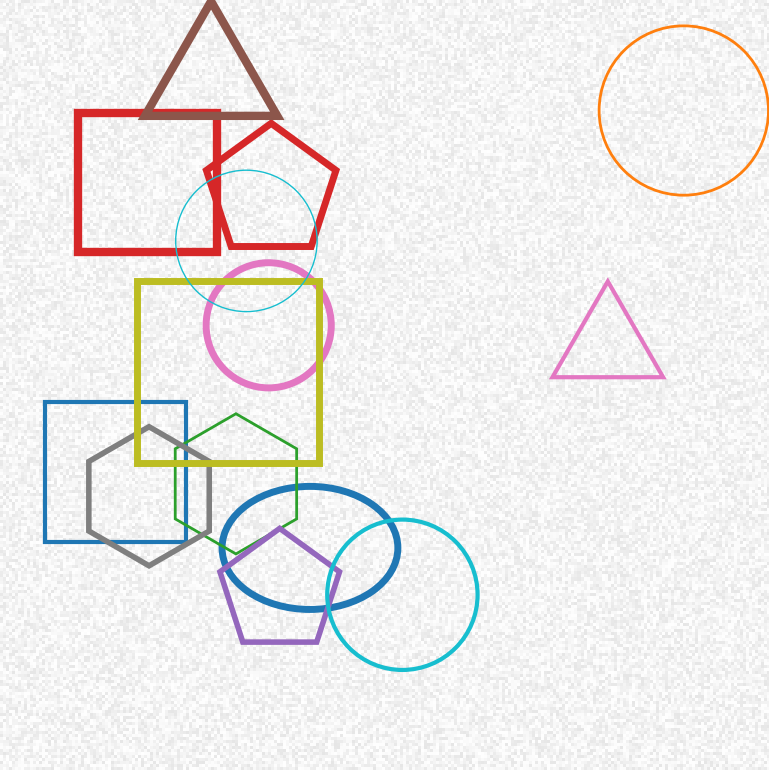[{"shape": "square", "thickness": 1.5, "radius": 0.46, "center": [0.15, 0.387]}, {"shape": "oval", "thickness": 2.5, "radius": 0.57, "center": [0.403, 0.288]}, {"shape": "circle", "thickness": 1, "radius": 0.55, "center": [0.888, 0.856]}, {"shape": "hexagon", "thickness": 1, "radius": 0.46, "center": [0.306, 0.372]}, {"shape": "pentagon", "thickness": 2.5, "radius": 0.44, "center": [0.352, 0.751]}, {"shape": "square", "thickness": 3, "radius": 0.45, "center": [0.192, 0.763]}, {"shape": "pentagon", "thickness": 2, "radius": 0.41, "center": [0.363, 0.232]}, {"shape": "triangle", "thickness": 3, "radius": 0.5, "center": [0.274, 0.899]}, {"shape": "circle", "thickness": 2.5, "radius": 0.41, "center": [0.349, 0.578]}, {"shape": "triangle", "thickness": 1.5, "radius": 0.41, "center": [0.789, 0.552]}, {"shape": "hexagon", "thickness": 2, "radius": 0.45, "center": [0.194, 0.356]}, {"shape": "square", "thickness": 2.5, "radius": 0.59, "center": [0.296, 0.517]}, {"shape": "circle", "thickness": 1.5, "radius": 0.49, "center": [0.523, 0.228]}, {"shape": "circle", "thickness": 0.5, "radius": 0.46, "center": [0.32, 0.687]}]